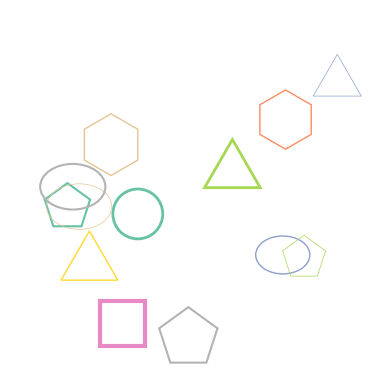[{"shape": "pentagon", "thickness": 1.5, "radius": 0.31, "center": [0.175, 0.462]}, {"shape": "circle", "thickness": 2, "radius": 0.32, "center": [0.358, 0.444]}, {"shape": "hexagon", "thickness": 1, "radius": 0.38, "center": [0.742, 0.689]}, {"shape": "triangle", "thickness": 0.5, "radius": 0.36, "center": [0.876, 0.787]}, {"shape": "oval", "thickness": 1, "radius": 0.35, "center": [0.734, 0.338]}, {"shape": "square", "thickness": 3, "radius": 0.29, "center": [0.318, 0.16]}, {"shape": "pentagon", "thickness": 0.5, "radius": 0.29, "center": [0.79, 0.33]}, {"shape": "triangle", "thickness": 2, "radius": 0.42, "center": [0.604, 0.554]}, {"shape": "triangle", "thickness": 1, "radius": 0.43, "center": [0.232, 0.315]}, {"shape": "oval", "thickness": 0.5, "radius": 0.42, "center": [0.206, 0.463]}, {"shape": "hexagon", "thickness": 1, "radius": 0.4, "center": [0.288, 0.624]}, {"shape": "oval", "thickness": 1.5, "radius": 0.42, "center": [0.189, 0.515]}, {"shape": "pentagon", "thickness": 1.5, "radius": 0.4, "center": [0.489, 0.123]}]